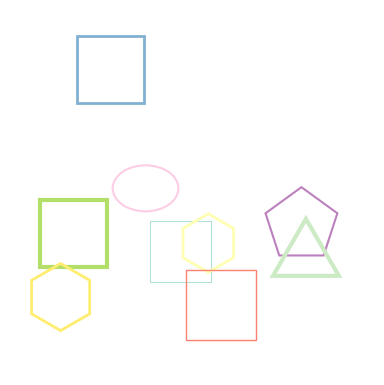[{"shape": "square", "thickness": 0.5, "radius": 0.4, "center": [0.469, 0.346]}, {"shape": "hexagon", "thickness": 2, "radius": 0.38, "center": [0.541, 0.369]}, {"shape": "square", "thickness": 1, "radius": 0.45, "center": [0.573, 0.207]}, {"shape": "square", "thickness": 2, "radius": 0.43, "center": [0.287, 0.82]}, {"shape": "square", "thickness": 3, "radius": 0.44, "center": [0.192, 0.393]}, {"shape": "oval", "thickness": 1.5, "radius": 0.43, "center": [0.378, 0.511]}, {"shape": "pentagon", "thickness": 1.5, "radius": 0.49, "center": [0.783, 0.416]}, {"shape": "triangle", "thickness": 3, "radius": 0.49, "center": [0.795, 0.333]}, {"shape": "hexagon", "thickness": 2, "radius": 0.44, "center": [0.158, 0.228]}]